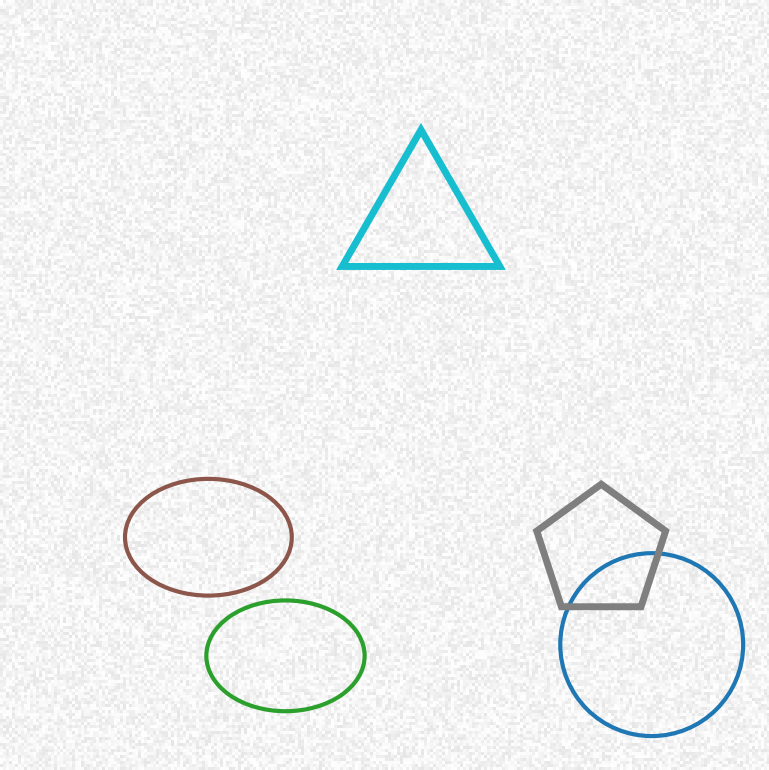[{"shape": "circle", "thickness": 1.5, "radius": 0.59, "center": [0.846, 0.163]}, {"shape": "oval", "thickness": 1.5, "radius": 0.51, "center": [0.371, 0.148]}, {"shape": "oval", "thickness": 1.5, "radius": 0.54, "center": [0.271, 0.302]}, {"shape": "pentagon", "thickness": 2.5, "radius": 0.44, "center": [0.781, 0.283]}, {"shape": "triangle", "thickness": 2.5, "radius": 0.59, "center": [0.547, 0.713]}]